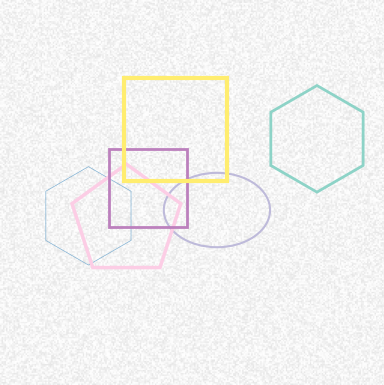[{"shape": "hexagon", "thickness": 2, "radius": 0.69, "center": [0.823, 0.639]}, {"shape": "oval", "thickness": 1.5, "radius": 0.69, "center": [0.563, 0.454]}, {"shape": "hexagon", "thickness": 0.5, "radius": 0.64, "center": [0.23, 0.439]}, {"shape": "pentagon", "thickness": 2.5, "radius": 0.74, "center": [0.328, 0.425]}, {"shape": "square", "thickness": 2, "radius": 0.51, "center": [0.385, 0.512]}, {"shape": "square", "thickness": 3, "radius": 0.67, "center": [0.456, 0.663]}]